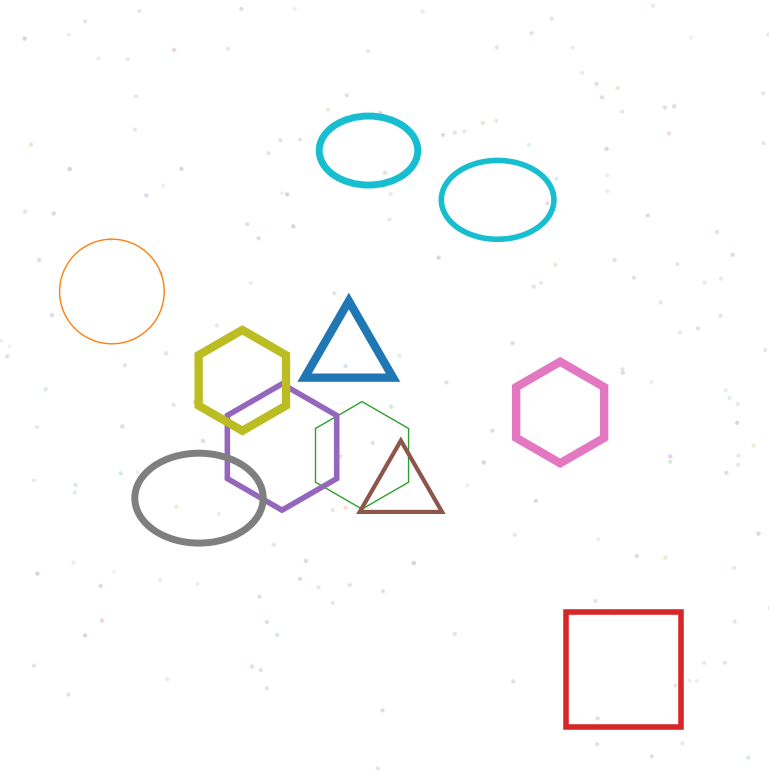[{"shape": "triangle", "thickness": 3, "radius": 0.33, "center": [0.453, 0.543]}, {"shape": "circle", "thickness": 0.5, "radius": 0.34, "center": [0.145, 0.621]}, {"shape": "hexagon", "thickness": 0.5, "radius": 0.35, "center": [0.47, 0.409]}, {"shape": "square", "thickness": 2, "radius": 0.37, "center": [0.81, 0.13]}, {"shape": "hexagon", "thickness": 2, "radius": 0.41, "center": [0.366, 0.419]}, {"shape": "triangle", "thickness": 1.5, "radius": 0.31, "center": [0.521, 0.366]}, {"shape": "hexagon", "thickness": 3, "radius": 0.33, "center": [0.727, 0.464]}, {"shape": "oval", "thickness": 2.5, "radius": 0.42, "center": [0.258, 0.353]}, {"shape": "hexagon", "thickness": 3, "radius": 0.33, "center": [0.315, 0.506]}, {"shape": "oval", "thickness": 2.5, "radius": 0.32, "center": [0.479, 0.804]}, {"shape": "oval", "thickness": 2, "radius": 0.37, "center": [0.646, 0.74]}]